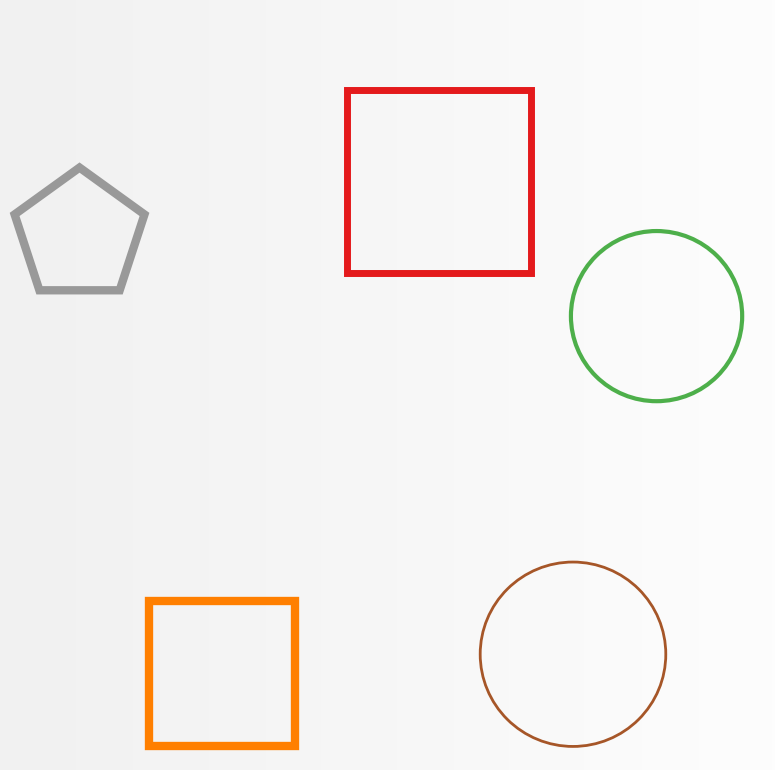[{"shape": "square", "thickness": 2.5, "radius": 0.59, "center": [0.567, 0.764]}, {"shape": "circle", "thickness": 1.5, "radius": 0.55, "center": [0.847, 0.589]}, {"shape": "square", "thickness": 3, "radius": 0.47, "center": [0.287, 0.125]}, {"shape": "circle", "thickness": 1, "radius": 0.6, "center": [0.739, 0.15]}, {"shape": "pentagon", "thickness": 3, "radius": 0.44, "center": [0.103, 0.694]}]